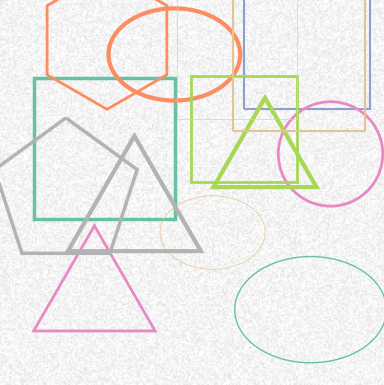[{"shape": "oval", "thickness": 1, "radius": 0.99, "center": [0.807, 0.196]}, {"shape": "square", "thickness": 2.5, "radius": 0.92, "center": [0.272, 0.613]}, {"shape": "hexagon", "thickness": 2, "radius": 0.9, "center": [0.278, 0.896]}, {"shape": "oval", "thickness": 3, "radius": 0.86, "center": [0.453, 0.859]}, {"shape": "square", "thickness": 1.5, "radius": 0.82, "center": [0.798, 0.882]}, {"shape": "triangle", "thickness": 2, "radius": 0.91, "center": [0.245, 0.231]}, {"shape": "circle", "thickness": 2, "radius": 0.68, "center": [0.858, 0.6]}, {"shape": "square", "thickness": 2, "radius": 0.68, "center": [0.634, 0.665]}, {"shape": "triangle", "thickness": 3, "radius": 0.77, "center": [0.688, 0.591]}, {"shape": "square", "thickness": 0.5, "radius": 0.78, "center": [0.616, 0.847]}, {"shape": "square", "thickness": 1.5, "radius": 0.86, "center": [0.776, 0.832]}, {"shape": "oval", "thickness": 0.5, "radius": 0.68, "center": [0.552, 0.396]}, {"shape": "pentagon", "thickness": 2.5, "radius": 0.97, "center": [0.171, 0.499]}, {"shape": "triangle", "thickness": 3, "radius": 1.0, "center": [0.349, 0.447]}]